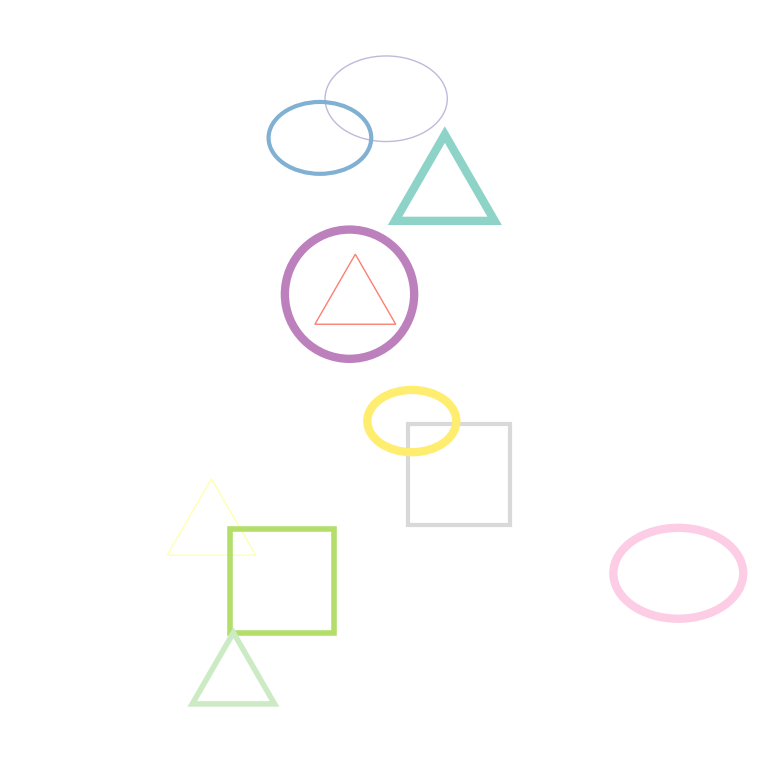[{"shape": "triangle", "thickness": 3, "radius": 0.37, "center": [0.578, 0.751]}, {"shape": "triangle", "thickness": 0.5, "radius": 0.33, "center": [0.275, 0.312]}, {"shape": "oval", "thickness": 0.5, "radius": 0.4, "center": [0.502, 0.872]}, {"shape": "triangle", "thickness": 0.5, "radius": 0.3, "center": [0.461, 0.609]}, {"shape": "oval", "thickness": 1.5, "radius": 0.33, "center": [0.415, 0.821]}, {"shape": "square", "thickness": 2, "radius": 0.34, "center": [0.367, 0.245]}, {"shape": "oval", "thickness": 3, "radius": 0.42, "center": [0.881, 0.255]}, {"shape": "square", "thickness": 1.5, "radius": 0.33, "center": [0.596, 0.384]}, {"shape": "circle", "thickness": 3, "radius": 0.42, "center": [0.454, 0.618]}, {"shape": "triangle", "thickness": 2, "radius": 0.31, "center": [0.303, 0.117]}, {"shape": "oval", "thickness": 3, "radius": 0.29, "center": [0.535, 0.453]}]